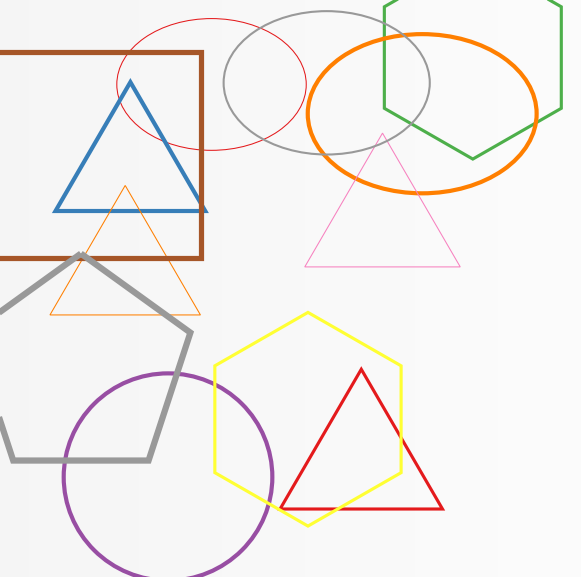[{"shape": "triangle", "thickness": 1.5, "radius": 0.81, "center": [0.622, 0.198]}, {"shape": "oval", "thickness": 0.5, "radius": 0.81, "center": [0.364, 0.853]}, {"shape": "triangle", "thickness": 2, "radius": 0.74, "center": [0.224, 0.708]}, {"shape": "hexagon", "thickness": 1.5, "radius": 0.88, "center": [0.813, 0.899]}, {"shape": "circle", "thickness": 2, "radius": 0.9, "center": [0.289, 0.173]}, {"shape": "oval", "thickness": 2, "radius": 0.98, "center": [0.726, 0.802]}, {"shape": "triangle", "thickness": 0.5, "radius": 0.75, "center": [0.215, 0.529]}, {"shape": "hexagon", "thickness": 1.5, "radius": 0.93, "center": [0.53, 0.273]}, {"shape": "square", "thickness": 2.5, "radius": 0.9, "center": [0.166, 0.731]}, {"shape": "triangle", "thickness": 0.5, "radius": 0.77, "center": [0.658, 0.614]}, {"shape": "oval", "thickness": 1, "radius": 0.89, "center": [0.562, 0.856]}, {"shape": "pentagon", "thickness": 3, "radius": 0.99, "center": [0.139, 0.362]}]